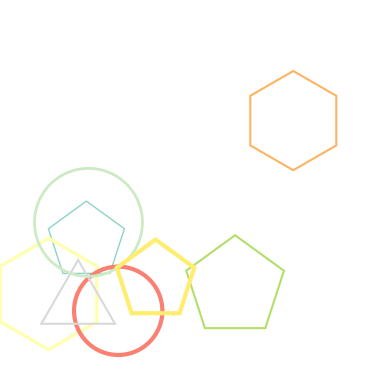[{"shape": "pentagon", "thickness": 1, "radius": 0.52, "center": [0.224, 0.374]}, {"shape": "hexagon", "thickness": 2.5, "radius": 0.72, "center": [0.126, 0.237]}, {"shape": "circle", "thickness": 3, "radius": 0.57, "center": [0.307, 0.193]}, {"shape": "hexagon", "thickness": 1.5, "radius": 0.64, "center": [0.762, 0.687]}, {"shape": "pentagon", "thickness": 1.5, "radius": 0.67, "center": [0.611, 0.256]}, {"shape": "triangle", "thickness": 1.5, "radius": 0.55, "center": [0.203, 0.214]}, {"shape": "circle", "thickness": 2, "radius": 0.7, "center": [0.23, 0.422]}, {"shape": "pentagon", "thickness": 3, "radius": 0.53, "center": [0.404, 0.272]}]